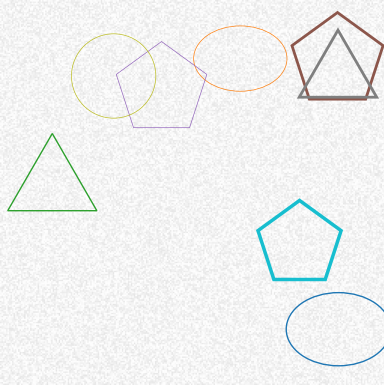[{"shape": "oval", "thickness": 1, "radius": 0.68, "center": [0.879, 0.145]}, {"shape": "oval", "thickness": 0.5, "radius": 0.61, "center": [0.624, 0.848]}, {"shape": "triangle", "thickness": 1, "radius": 0.67, "center": [0.136, 0.52]}, {"shape": "pentagon", "thickness": 0.5, "radius": 0.62, "center": [0.42, 0.768]}, {"shape": "pentagon", "thickness": 2, "radius": 0.62, "center": [0.877, 0.843]}, {"shape": "triangle", "thickness": 2, "radius": 0.58, "center": [0.878, 0.806]}, {"shape": "circle", "thickness": 0.5, "radius": 0.55, "center": [0.295, 0.803]}, {"shape": "pentagon", "thickness": 2.5, "radius": 0.57, "center": [0.778, 0.366]}]